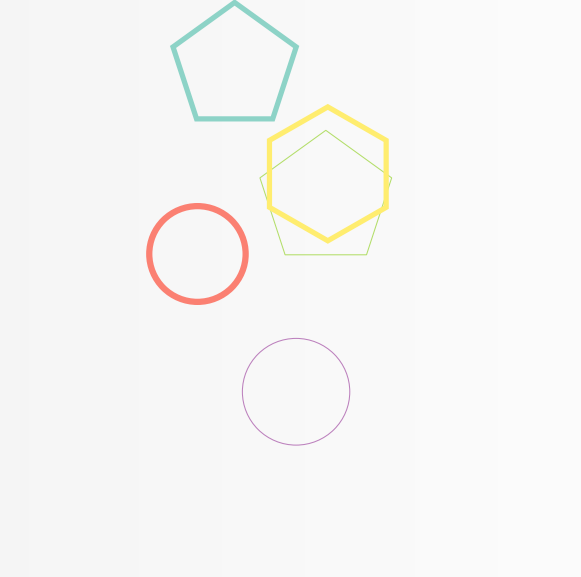[{"shape": "pentagon", "thickness": 2.5, "radius": 0.56, "center": [0.404, 0.883]}, {"shape": "circle", "thickness": 3, "radius": 0.41, "center": [0.34, 0.559]}, {"shape": "pentagon", "thickness": 0.5, "radius": 0.6, "center": [0.561, 0.654]}, {"shape": "circle", "thickness": 0.5, "radius": 0.46, "center": [0.509, 0.321]}, {"shape": "hexagon", "thickness": 2.5, "radius": 0.58, "center": [0.564, 0.698]}]